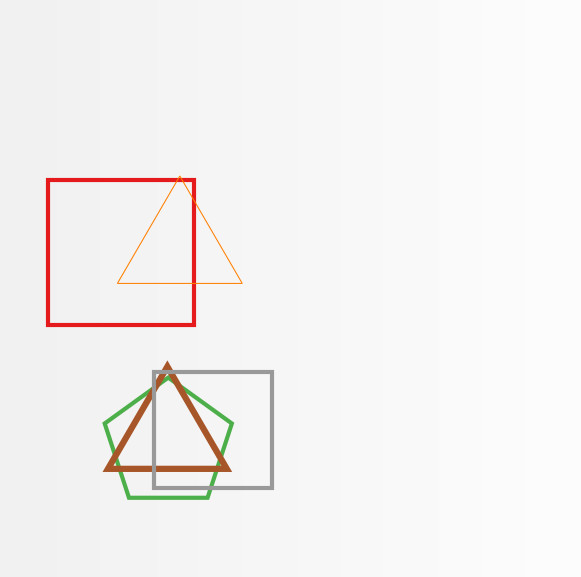[{"shape": "square", "thickness": 2, "radius": 0.63, "center": [0.208, 0.562]}, {"shape": "pentagon", "thickness": 2, "radius": 0.58, "center": [0.29, 0.23]}, {"shape": "triangle", "thickness": 0.5, "radius": 0.62, "center": [0.309, 0.57]}, {"shape": "triangle", "thickness": 3, "radius": 0.59, "center": [0.288, 0.246]}, {"shape": "square", "thickness": 2, "radius": 0.5, "center": [0.367, 0.255]}]